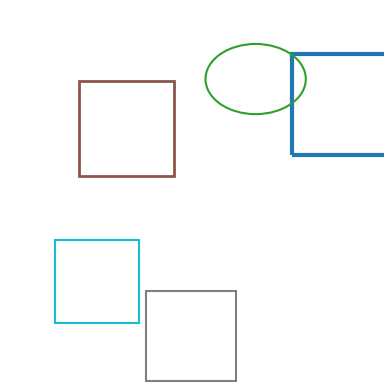[{"shape": "square", "thickness": 3, "radius": 0.66, "center": [0.889, 0.728]}, {"shape": "oval", "thickness": 1.5, "radius": 0.65, "center": [0.664, 0.795]}, {"shape": "square", "thickness": 2, "radius": 0.62, "center": [0.329, 0.666]}, {"shape": "square", "thickness": 1.5, "radius": 0.59, "center": [0.495, 0.128]}, {"shape": "square", "thickness": 1.5, "radius": 0.54, "center": [0.252, 0.269]}]